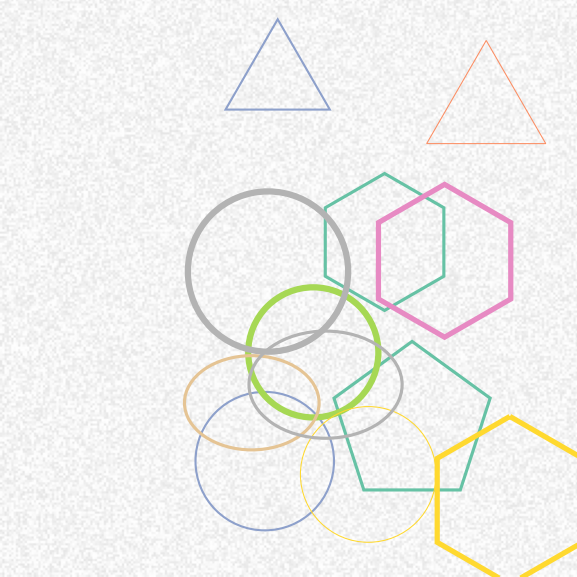[{"shape": "hexagon", "thickness": 1.5, "radius": 0.59, "center": [0.666, 0.58]}, {"shape": "pentagon", "thickness": 1.5, "radius": 0.71, "center": [0.714, 0.266]}, {"shape": "triangle", "thickness": 0.5, "radius": 0.6, "center": [0.842, 0.81]}, {"shape": "circle", "thickness": 1, "radius": 0.6, "center": [0.458, 0.201]}, {"shape": "triangle", "thickness": 1, "radius": 0.52, "center": [0.481, 0.862]}, {"shape": "hexagon", "thickness": 2.5, "radius": 0.66, "center": [0.77, 0.548]}, {"shape": "circle", "thickness": 3, "radius": 0.56, "center": [0.542, 0.389]}, {"shape": "circle", "thickness": 0.5, "radius": 0.59, "center": [0.638, 0.178]}, {"shape": "hexagon", "thickness": 2.5, "radius": 0.73, "center": [0.883, 0.133]}, {"shape": "oval", "thickness": 1.5, "radius": 0.58, "center": [0.436, 0.302]}, {"shape": "circle", "thickness": 3, "radius": 0.69, "center": [0.464, 0.529]}, {"shape": "oval", "thickness": 1.5, "radius": 0.66, "center": [0.564, 0.333]}]